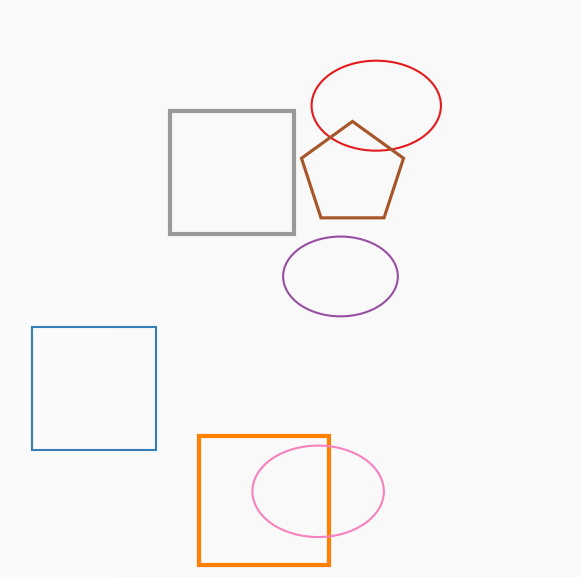[{"shape": "oval", "thickness": 1, "radius": 0.56, "center": [0.647, 0.816]}, {"shape": "square", "thickness": 1, "radius": 0.53, "center": [0.162, 0.327]}, {"shape": "oval", "thickness": 1, "radius": 0.49, "center": [0.586, 0.52]}, {"shape": "square", "thickness": 2, "radius": 0.56, "center": [0.455, 0.132]}, {"shape": "pentagon", "thickness": 1.5, "radius": 0.46, "center": [0.606, 0.697]}, {"shape": "oval", "thickness": 1, "radius": 0.57, "center": [0.547, 0.148]}, {"shape": "square", "thickness": 2, "radius": 0.53, "center": [0.399, 0.7]}]